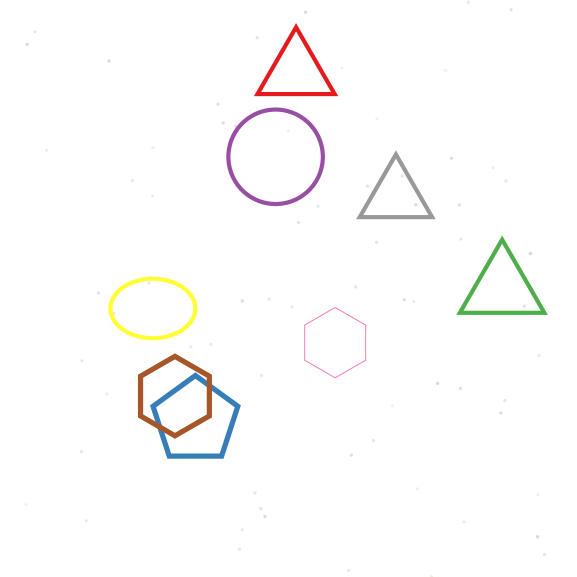[{"shape": "triangle", "thickness": 2, "radius": 0.39, "center": [0.513, 0.875]}, {"shape": "pentagon", "thickness": 2.5, "radius": 0.39, "center": [0.338, 0.272]}, {"shape": "triangle", "thickness": 2, "radius": 0.42, "center": [0.87, 0.5]}, {"shape": "circle", "thickness": 2, "radius": 0.41, "center": [0.477, 0.728]}, {"shape": "oval", "thickness": 2, "radius": 0.37, "center": [0.265, 0.465]}, {"shape": "hexagon", "thickness": 2.5, "radius": 0.34, "center": [0.303, 0.313]}, {"shape": "hexagon", "thickness": 0.5, "radius": 0.3, "center": [0.58, 0.406]}, {"shape": "triangle", "thickness": 2, "radius": 0.36, "center": [0.686, 0.659]}]